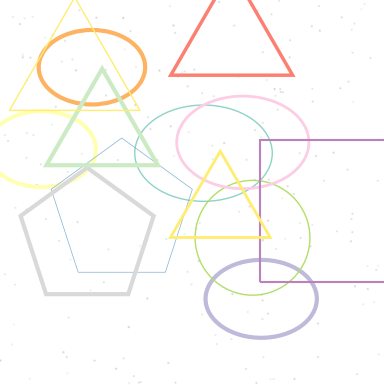[{"shape": "oval", "thickness": 1, "radius": 0.89, "center": [0.529, 0.602]}, {"shape": "oval", "thickness": 3, "radius": 0.7, "center": [0.108, 0.613]}, {"shape": "oval", "thickness": 3, "radius": 0.72, "center": [0.678, 0.224]}, {"shape": "triangle", "thickness": 2.5, "radius": 0.91, "center": [0.602, 0.896]}, {"shape": "pentagon", "thickness": 0.5, "radius": 0.96, "center": [0.316, 0.449]}, {"shape": "oval", "thickness": 3, "radius": 0.69, "center": [0.239, 0.825]}, {"shape": "circle", "thickness": 1, "radius": 0.75, "center": [0.656, 0.382]}, {"shape": "oval", "thickness": 2, "radius": 0.86, "center": [0.631, 0.63]}, {"shape": "pentagon", "thickness": 3, "radius": 0.91, "center": [0.226, 0.383]}, {"shape": "square", "thickness": 1.5, "radius": 0.93, "center": [0.86, 0.452]}, {"shape": "triangle", "thickness": 3, "radius": 0.84, "center": [0.265, 0.654]}, {"shape": "triangle", "thickness": 2, "radius": 0.75, "center": [0.572, 0.458]}, {"shape": "triangle", "thickness": 1, "radius": 0.98, "center": [0.194, 0.811]}]